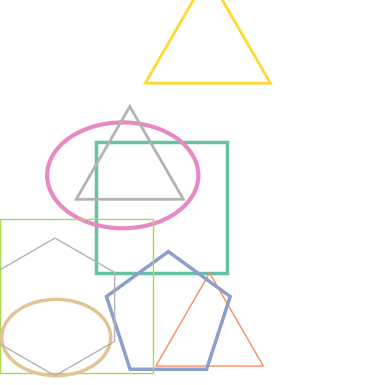[{"shape": "square", "thickness": 2.5, "radius": 0.85, "center": [0.419, 0.461]}, {"shape": "triangle", "thickness": 1, "radius": 0.81, "center": [0.544, 0.13]}, {"shape": "pentagon", "thickness": 2.5, "radius": 0.84, "center": [0.437, 0.178]}, {"shape": "oval", "thickness": 3, "radius": 0.98, "center": [0.319, 0.545]}, {"shape": "square", "thickness": 1, "radius": 1.0, "center": [0.199, 0.231]}, {"shape": "triangle", "thickness": 2, "radius": 0.94, "center": [0.54, 0.878]}, {"shape": "oval", "thickness": 2.5, "radius": 0.71, "center": [0.146, 0.123]}, {"shape": "triangle", "thickness": 2, "radius": 0.8, "center": [0.337, 0.563]}, {"shape": "hexagon", "thickness": 1, "radius": 0.89, "center": [0.143, 0.203]}]